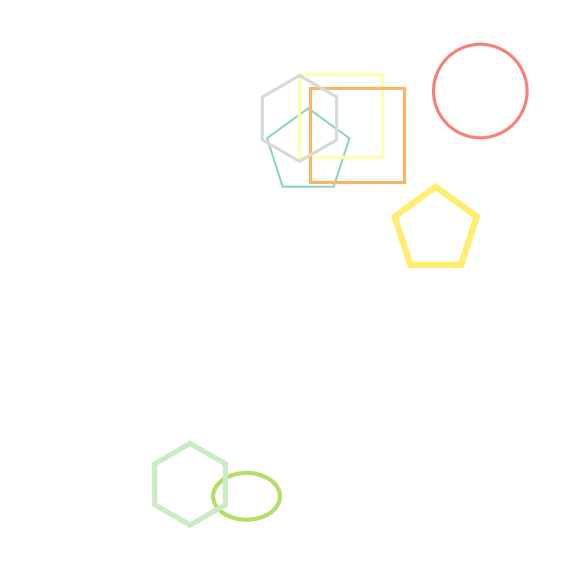[{"shape": "pentagon", "thickness": 1, "radius": 0.38, "center": [0.534, 0.737]}, {"shape": "square", "thickness": 1.5, "radius": 0.36, "center": [0.59, 0.8]}, {"shape": "circle", "thickness": 1.5, "radius": 0.4, "center": [0.832, 0.841]}, {"shape": "square", "thickness": 1.5, "radius": 0.41, "center": [0.618, 0.766]}, {"shape": "oval", "thickness": 2, "radius": 0.29, "center": [0.427, 0.14]}, {"shape": "hexagon", "thickness": 1.5, "radius": 0.37, "center": [0.519, 0.794]}, {"shape": "hexagon", "thickness": 2.5, "radius": 0.35, "center": [0.329, 0.161]}, {"shape": "pentagon", "thickness": 3, "radius": 0.37, "center": [0.754, 0.601]}]